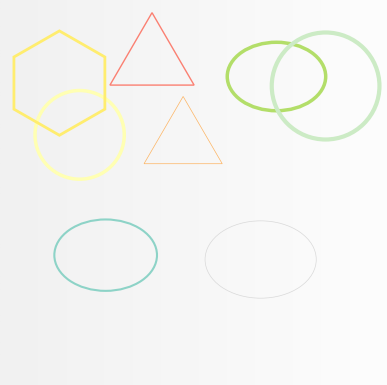[{"shape": "oval", "thickness": 1.5, "radius": 0.66, "center": [0.273, 0.337]}, {"shape": "circle", "thickness": 2.5, "radius": 0.58, "center": [0.206, 0.65]}, {"shape": "triangle", "thickness": 1, "radius": 0.63, "center": [0.392, 0.842]}, {"shape": "triangle", "thickness": 0.5, "radius": 0.58, "center": [0.473, 0.633]}, {"shape": "oval", "thickness": 2.5, "radius": 0.64, "center": [0.713, 0.801]}, {"shape": "oval", "thickness": 0.5, "radius": 0.72, "center": [0.673, 0.326]}, {"shape": "circle", "thickness": 3, "radius": 0.69, "center": [0.84, 0.777]}, {"shape": "hexagon", "thickness": 2, "radius": 0.68, "center": [0.153, 0.784]}]